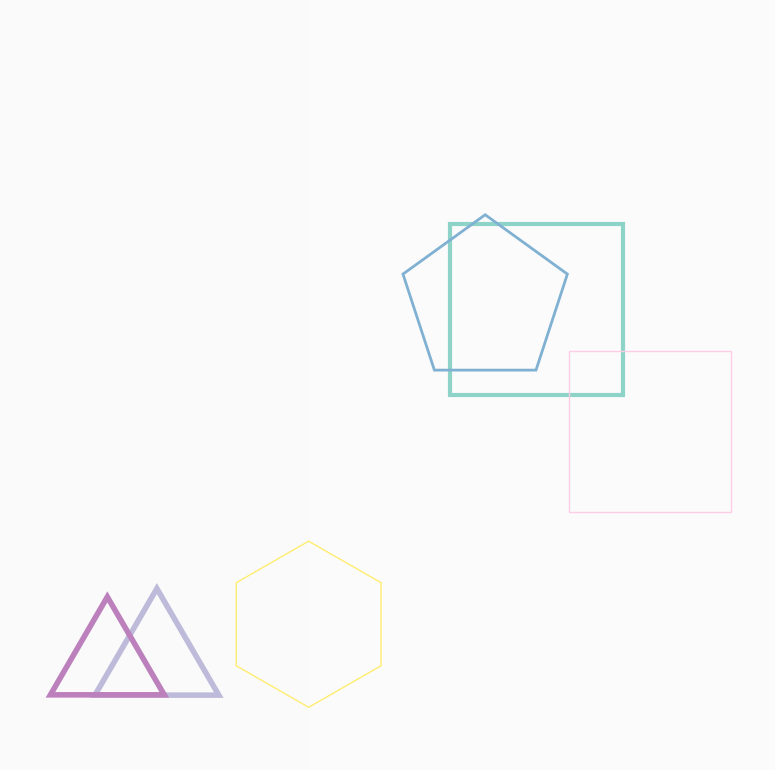[{"shape": "square", "thickness": 1.5, "radius": 0.56, "center": [0.692, 0.598]}, {"shape": "triangle", "thickness": 2, "radius": 0.46, "center": [0.202, 0.143]}, {"shape": "pentagon", "thickness": 1, "radius": 0.56, "center": [0.626, 0.61]}, {"shape": "square", "thickness": 0.5, "radius": 0.52, "center": [0.839, 0.439]}, {"shape": "triangle", "thickness": 2, "radius": 0.42, "center": [0.138, 0.14]}, {"shape": "hexagon", "thickness": 0.5, "radius": 0.54, "center": [0.398, 0.189]}]